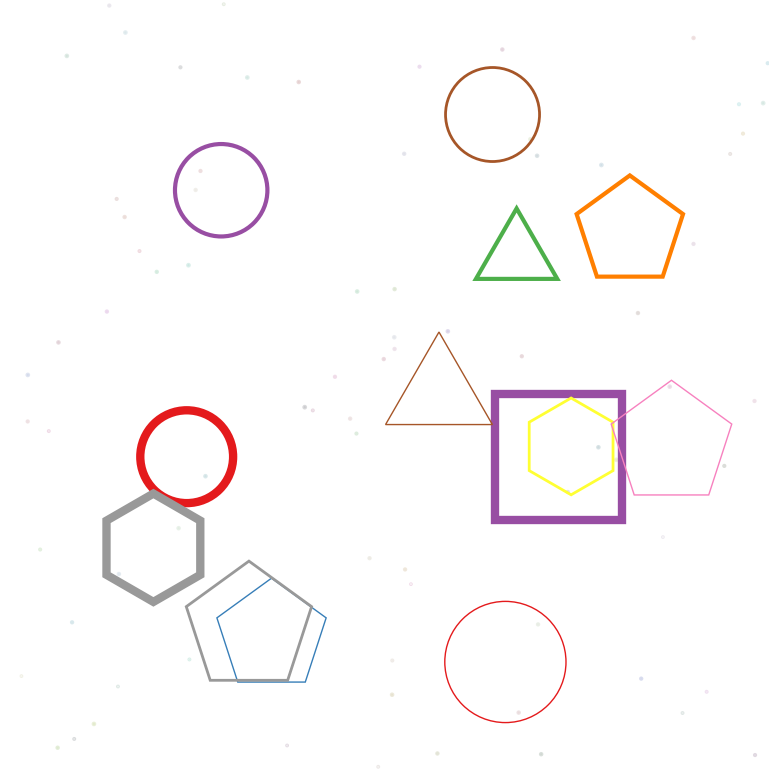[{"shape": "circle", "thickness": 0.5, "radius": 0.39, "center": [0.656, 0.14]}, {"shape": "circle", "thickness": 3, "radius": 0.3, "center": [0.242, 0.407]}, {"shape": "pentagon", "thickness": 0.5, "radius": 0.37, "center": [0.353, 0.175]}, {"shape": "triangle", "thickness": 1.5, "radius": 0.3, "center": [0.671, 0.668]}, {"shape": "circle", "thickness": 1.5, "radius": 0.3, "center": [0.287, 0.753]}, {"shape": "square", "thickness": 3, "radius": 0.41, "center": [0.726, 0.407]}, {"shape": "pentagon", "thickness": 1.5, "radius": 0.36, "center": [0.818, 0.7]}, {"shape": "hexagon", "thickness": 1, "radius": 0.31, "center": [0.742, 0.42]}, {"shape": "circle", "thickness": 1, "radius": 0.31, "center": [0.64, 0.851]}, {"shape": "triangle", "thickness": 0.5, "radius": 0.4, "center": [0.57, 0.489]}, {"shape": "pentagon", "thickness": 0.5, "radius": 0.41, "center": [0.872, 0.424]}, {"shape": "pentagon", "thickness": 1, "radius": 0.43, "center": [0.323, 0.186]}, {"shape": "hexagon", "thickness": 3, "radius": 0.35, "center": [0.199, 0.289]}]